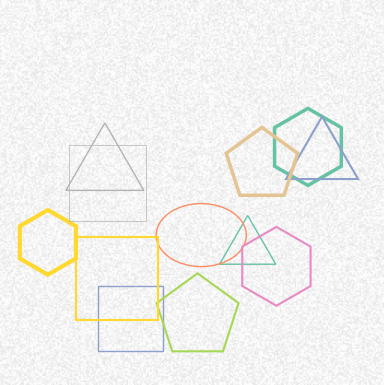[{"shape": "hexagon", "thickness": 2.5, "radius": 0.5, "center": [0.8, 0.618]}, {"shape": "triangle", "thickness": 1, "radius": 0.42, "center": [0.643, 0.356]}, {"shape": "oval", "thickness": 1, "radius": 0.58, "center": [0.523, 0.389]}, {"shape": "triangle", "thickness": 1.5, "radius": 0.54, "center": [0.836, 0.589]}, {"shape": "square", "thickness": 1, "radius": 0.42, "center": [0.34, 0.173]}, {"shape": "hexagon", "thickness": 1.5, "radius": 0.51, "center": [0.718, 0.308]}, {"shape": "pentagon", "thickness": 1.5, "radius": 0.56, "center": [0.513, 0.178]}, {"shape": "hexagon", "thickness": 3, "radius": 0.42, "center": [0.124, 0.371]}, {"shape": "square", "thickness": 1.5, "radius": 0.54, "center": [0.304, 0.277]}, {"shape": "pentagon", "thickness": 2.5, "radius": 0.49, "center": [0.68, 0.572]}, {"shape": "triangle", "thickness": 1, "radius": 0.58, "center": [0.272, 0.564]}, {"shape": "square", "thickness": 0.5, "radius": 0.5, "center": [0.28, 0.525]}]